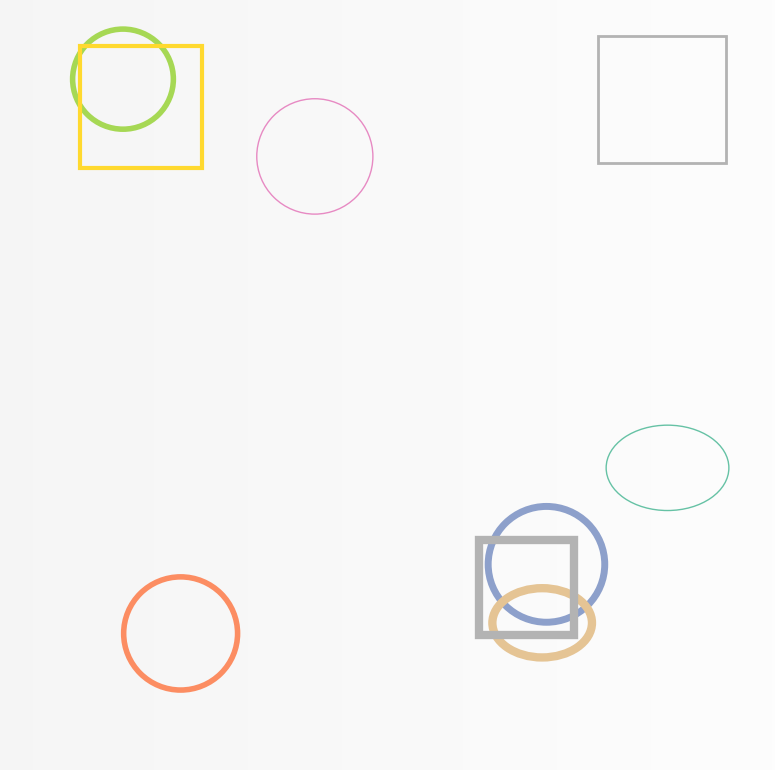[{"shape": "oval", "thickness": 0.5, "radius": 0.4, "center": [0.861, 0.392]}, {"shape": "circle", "thickness": 2, "radius": 0.37, "center": [0.233, 0.177]}, {"shape": "circle", "thickness": 2.5, "radius": 0.38, "center": [0.705, 0.267]}, {"shape": "circle", "thickness": 0.5, "radius": 0.37, "center": [0.406, 0.797]}, {"shape": "circle", "thickness": 2, "radius": 0.32, "center": [0.159, 0.897]}, {"shape": "square", "thickness": 1.5, "radius": 0.39, "center": [0.182, 0.861]}, {"shape": "oval", "thickness": 3, "radius": 0.32, "center": [0.7, 0.191]}, {"shape": "square", "thickness": 1, "radius": 0.41, "center": [0.855, 0.871]}, {"shape": "square", "thickness": 3, "radius": 0.31, "center": [0.679, 0.237]}]